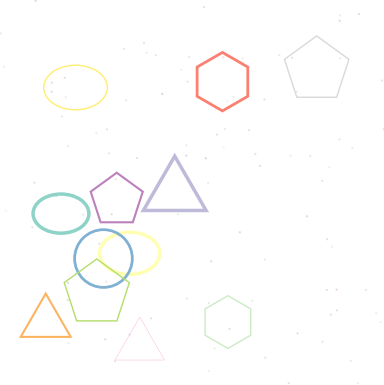[{"shape": "oval", "thickness": 2.5, "radius": 0.36, "center": [0.158, 0.445]}, {"shape": "oval", "thickness": 2.5, "radius": 0.39, "center": [0.337, 0.342]}, {"shape": "triangle", "thickness": 2.5, "radius": 0.47, "center": [0.454, 0.5]}, {"shape": "hexagon", "thickness": 2, "radius": 0.38, "center": [0.578, 0.788]}, {"shape": "circle", "thickness": 2, "radius": 0.37, "center": [0.269, 0.328]}, {"shape": "triangle", "thickness": 1.5, "radius": 0.37, "center": [0.119, 0.162]}, {"shape": "pentagon", "thickness": 1, "radius": 0.44, "center": [0.251, 0.238]}, {"shape": "triangle", "thickness": 0.5, "radius": 0.37, "center": [0.363, 0.102]}, {"shape": "pentagon", "thickness": 1, "radius": 0.44, "center": [0.823, 0.819]}, {"shape": "pentagon", "thickness": 1.5, "radius": 0.36, "center": [0.303, 0.48]}, {"shape": "hexagon", "thickness": 1, "radius": 0.34, "center": [0.592, 0.163]}, {"shape": "oval", "thickness": 1, "radius": 0.41, "center": [0.196, 0.773]}]